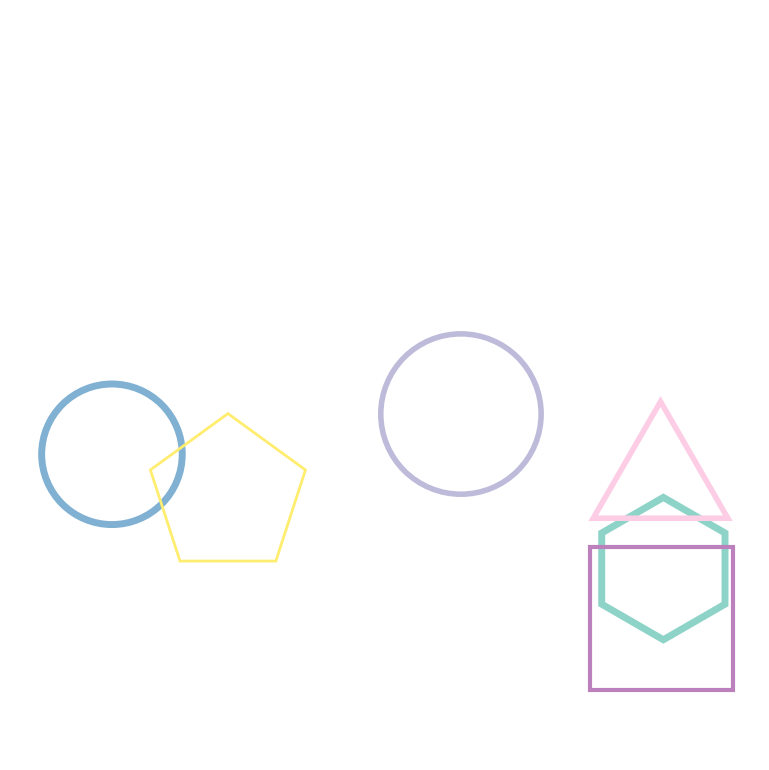[{"shape": "hexagon", "thickness": 2.5, "radius": 0.46, "center": [0.862, 0.262]}, {"shape": "circle", "thickness": 2, "radius": 0.52, "center": [0.599, 0.462]}, {"shape": "circle", "thickness": 2.5, "radius": 0.46, "center": [0.145, 0.41]}, {"shape": "triangle", "thickness": 2, "radius": 0.5, "center": [0.858, 0.377]}, {"shape": "square", "thickness": 1.5, "radius": 0.46, "center": [0.86, 0.197]}, {"shape": "pentagon", "thickness": 1, "radius": 0.53, "center": [0.296, 0.357]}]